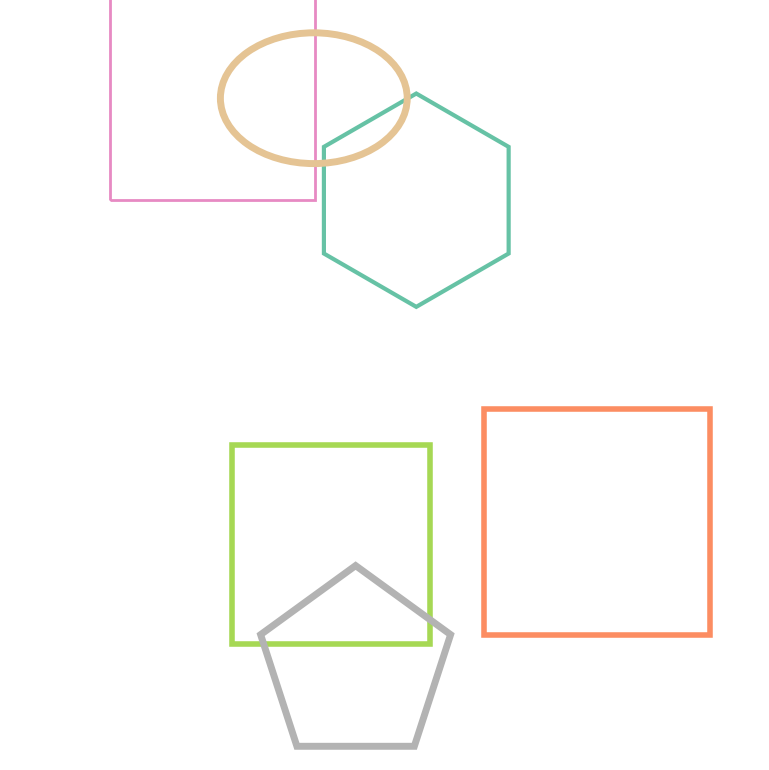[{"shape": "hexagon", "thickness": 1.5, "radius": 0.69, "center": [0.541, 0.74]}, {"shape": "square", "thickness": 2, "radius": 0.74, "center": [0.776, 0.322]}, {"shape": "square", "thickness": 1, "radius": 0.67, "center": [0.276, 0.873]}, {"shape": "square", "thickness": 2, "radius": 0.64, "center": [0.43, 0.293]}, {"shape": "oval", "thickness": 2.5, "radius": 0.61, "center": [0.408, 0.872]}, {"shape": "pentagon", "thickness": 2.5, "radius": 0.65, "center": [0.462, 0.136]}]